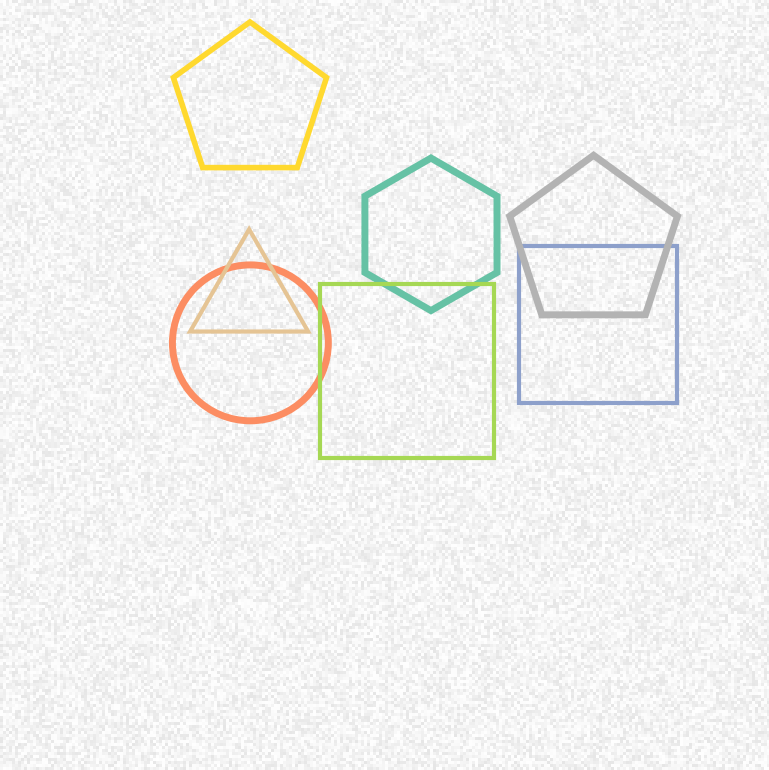[{"shape": "hexagon", "thickness": 2.5, "radius": 0.5, "center": [0.56, 0.696]}, {"shape": "circle", "thickness": 2.5, "radius": 0.51, "center": [0.325, 0.555]}, {"shape": "square", "thickness": 1.5, "radius": 0.51, "center": [0.776, 0.579]}, {"shape": "square", "thickness": 1.5, "radius": 0.57, "center": [0.528, 0.518]}, {"shape": "pentagon", "thickness": 2, "radius": 0.52, "center": [0.325, 0.867]}, {"shape": "triangle", "thickness": 1.5, "radius": 0.44, "center": [0.324, 0.614]}, {"shape": "pentagon", "thickness": 2.5, "radius": 0.57, "center": [0.771, 0.684]}]